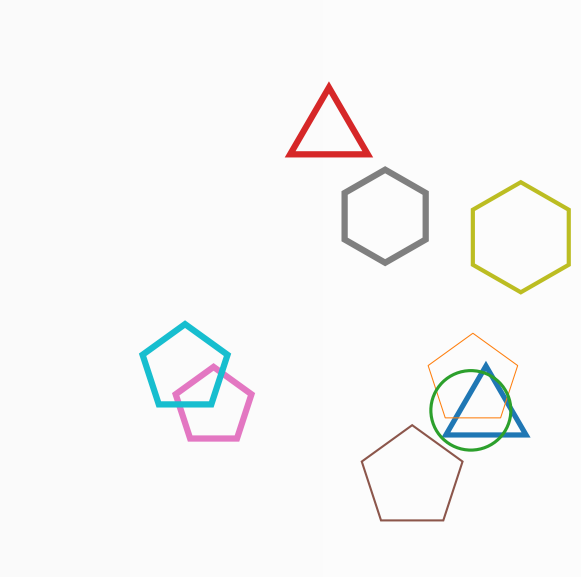[{"shape": "triangle", "thickness": 2.5, "radius": 0.4, "center": [0.836, 0.286]}, {"shape": "pentagon", "thickness": 0.5, "radius": 0.41, "center": [0.814, 0.341]}, {"shape": "circle", "thickness": 1.5, "radius": 0.34, "center": [0.81, 0.289]}, {"shape": "triangle", "thickness": 3, "radius": 0.39, "center": [0.566, 0.77]}, {"shape": "pentagon", "thickness": 1, "radius": 0.46, "center": [0.709, 0.172]}, {"shape": "pentagon", "thickness": 3, "radius": 0.34, "center": [0.367, 0.295]}, {"shape": "hexagon", "thickness": 3, "radius": 0.4, "center": [0.663, 0.625]}, {"shape": "hexagon", "thickness": 2, "radius": 0.48, "center": [0.896, 0.588]}, {"shape": "pentagon", "thickness": 3, "radius": 0.38, "center": [0.318, 0.361]}]